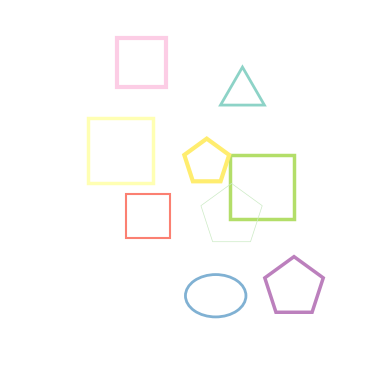[{"shape": "triangle", "thickness": 2, "radius": 0.33, "center": [0.63, 0.76]}, {"shape": "square", "thickness": 2.5, "radius": 0.42, "center": [0.314, 0.608]}, {"shape": "square", "thickness": 1.5, "radius": 0.29, "center": [0.385, 0.44]}, {"shape": "oval", "thickness": 2, "radius": 0.39, "center": [0.56, 0.232]}, {"shape": "square", "thickness": 2.5, "radius": 0.42, "center": [0.68, 0.514]}, {"shape": "square", "thickness": 3, "radius": 0.32, "center": [0.367, 0.838]}, {"shape": "pentagon", "thickness": 2.5, "radius": 0.4, "center": [0.764, 0.254]}, {"shape": "pentagon", "thickness": 0.5, "radius": 0.42, "center": [0.601, 0.44]}, {"shape": "pentagon", "thickness": 3, "radius": 0.31, "center": [0.537, 0.579]}]